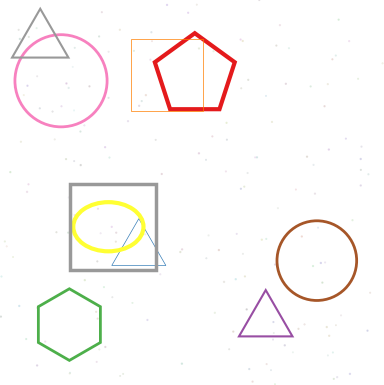[{"shape": "pentagon", "thickness": 3, "radius": 0.55, "center": [0.506, 0.805]}, {"shape": "triangle", "thickness": 0.5, "radius": 0.41, "center": [0.361, 0.351]}, {"shape": "hexagon", "thickness": 2, "radius": 0.47, "center": [0.18, 0.157]}, {"shape": "triangle", "thickness": 1.5, "radius": 0.4, "center": [0.69, 0.166]}, {"shape": "square", "thickness": 0.5, "radius": 0.47, "center": [0.435, 0.805]}, {"shape": "oval", "thickness": 3, "radius": 0.46, "center": [0.281, 0.411]}, {"shape": "circle", "thickness": 2, "radius": 0.52, "center": [0.823, 0.323]}, {"shape": "circle", "thickness": 2, "radius": 0.6, "center": [0.158, 0.79]}, {"shape": "triangle", "thickness": 1.5, "radius": 0.42, "center": [0.105, 0.893]}, {"shape": "square", "thickness": 2.5, "radius": 0.56, "center": [0.293, 0.411]}]